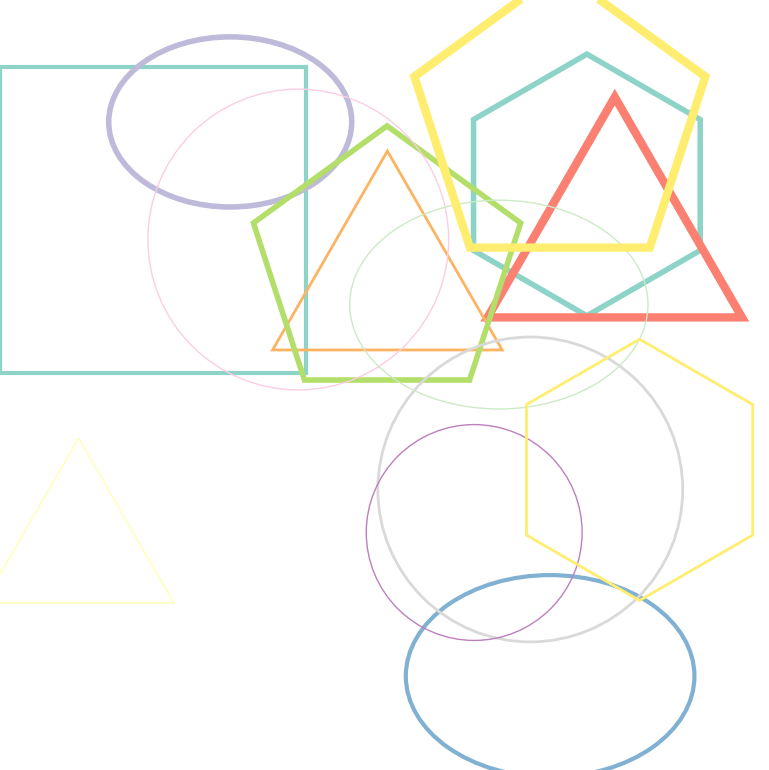[{"shape": "square", "thickness": 1.5, "radius": 1.0, "center": [0.198, 0.714]}, {"shape": "hexagon", "thickness": 2, "radius": 0.85, "center": [0.762, 0.76]}, {"shape": "triangle", "thickness": 0.5, "radius": 0.71, "center": [0.102, 0.288]}, {"shape": "oval", "thickness": 2, "radius": 0.79, "center": [0.299, 0.842]}, {"shape": "triangle", "thickness": 3, "radius": 0.95, "center": [0.798, 0.683]}, {"shape": "oval", "thickness": 1.5, "radius": 0.94, "center": [0.714, 0.122]}, {"shape": "triangle", "thickness": 1, "radius": 0.86, "center": [0.503, 0.632]}, {"shape": "pentagon", "thickness": 2, "radius": 0.91, "center": [0.503, 0.654]}, {"shape": "circle", "thickness": 0.5, "radius": 0.98, "center": [0.387, 0.689]}, {"shape": "circle", "thickness": 1, "radius": 0.99, "center": [0.689, 0.364]}, {"shape": "circle", "thickness": 0.5, "radius": 0.7, "center": [0.616, 0.308]}, {"shape": "oval", "thickness": 0.5, "radius": 0.97, "center": [0.648, 0.604]}, {"shape": "pentagon", "thickness": 3, "radius": 0.99, "center": [0.727, 0.839]}, {"shape": "hexagon", "thickness": 1, "radius": 0.85, "center": [0.831, 0.39]}]